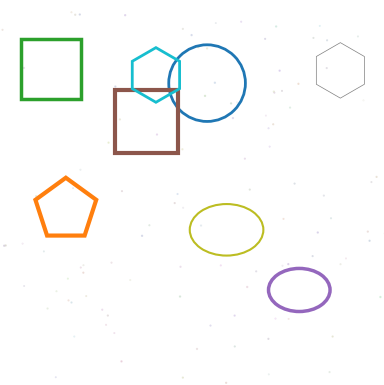[{"shape": "circle", "thickness": 2, "radius": 0.5, "center": [0.538, 0.784]}, {"shape": "pentagon", "thickness": 3, "radius": 0.42, "center": [0.171, 0.455]}, {"shape": "square", "thickness": 2.5, "radius": 0.39, "center": [0.131, 0.82]}, {"shape": "oval", "thickness": 2.5, "radius": 0.4, "center": [0.777, 0.247]}, {"shape": "square", "thickness": 3, "radius": 0.41, "center": [0.38, 0.685]}, {"shape": "hexagon", "thickness": 0.5, "radius": 0.36, "center": [0.884, 0.817]}, {"shape": "oval", "thickness": 1.5, "radius": 0.48, "center": [0.588, 0.403]}, {"shape": "hexagon", "thickness": 2, "radius": 0.35, "center": [0.405, 0.805]}]